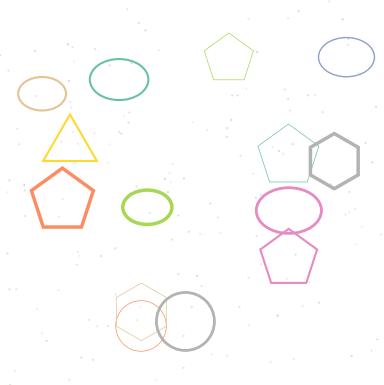[{"shape": "pentagon", "thickness": 0.5, "radius": 0.42, "center": [0.749, 0.595]}, {"shape": "oval", "thickness": 1.5, "radius": 0.38, "center": [0.309, 0.793]}, {"shape": "pentagon", "thickness": 2.5, "radius": 0.42, "center": [0.162, 0.479]}, {"shape": "circle", "thickness": 0.5, "radius": 0.33, "center": [0.366, 0.153]}, {"shape": "oval", "thickness": 1, "radius": 0.36, "center": [0.9, 0.852]}, {"shape": "pentagon", "thickness": 1.5, "radius": 0.39, "center": [0.75, 0.328]}, {"shape": "oval", "thickness": 2, "radius": 0.42, "center": [0.75, 0.453]}, {"shape": "pentagon", "thickness": 0.5, "radius": 0.34, "center": [0.594, 0.847]}, {"shape": "oval", "thickness": 2.5, "radius": 0.32, "center": [0.383, 0.462]}, {"shape": "triangle", "thickness": 1.5, "radius": 0.4, "center": [0.182, 0.622]}, {"shape": "hexagon", "thickness": 0.5, "radius": 0.37, "center": [0.367, 0.19]}, {"shape": "oval", "thickness": 1.5, "radius": 0.31, "center": [0.109, 0.757]}, {"shape": "circle", "thickness": 2, "radius": 0.38, "center": [0.482, 0.165]}, {"shape": "hexagon", "thickness": 2.5, "radius": 0.36, "center": [0.868, 0.581]}]